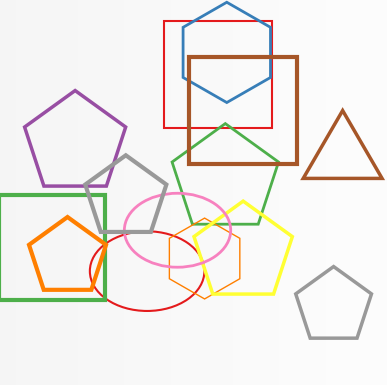[{"shape": "square", "thickness": 1.5, "radius": 0.69, "center": [0.563, 0.807]}, {"shape": "oval", "thickness": 1.5, "radius": 0.74, "center": [0.38, 0.296]}, {"shape": "hexagon", "thickness": 2, "radius": 0.65, "center": [0.585, 0.864]}, {"shape": "pentagon", "thickness": 2, "radius": 0.72, "center": [0.581, 0.535]}, {"shape": "square", "thickness": 3, "radius": 0.68, "center": [0.134, 0.358]}, {"shape": "pentagon", "thickness": 2.5, "radius": 0.69, "center": [0.194, 0.628]}, {"shape": "pentagon", "thickness": 3, "radius": 0.52, "center": [0.174, 0.332]}, {"shape": "hexagon", "thickness": 1, "radius": 0.52, "center": [0.528, 0.329]}, {"shape": "pentagon", "thickness": 2.5, "radius": 0.67, "center": [0.628, 0.344]}, {"shape": "square", "thickness": 3, "radius": 0.7, "center": [0.628, 0.714]}, {"shape": "triangle", "thickness": 2.5, "radius": 0.59, "center": [0.884, 0.595]}, {"shape": "oval", "thickness": 2, "radius": 0.69, "center": [0.458, 0.402]}, {"shape": "pentagon", "thickness": 3, "radius": 0.55, "center": [0.325, 0.487]}, {"shape": "pentagon", "thickness": 2.5, "radius": 0.51, "center": [0.861, 0.205]}]